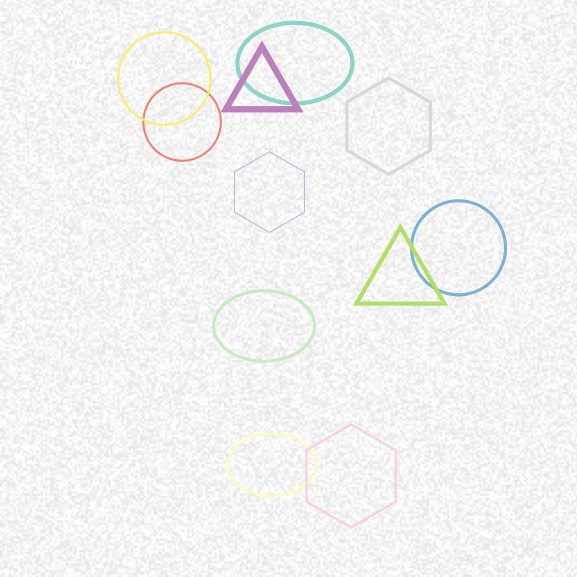[{"shape": "oval", "thickness": 2, "radius": 0.5, "center": [0.511, 0.89]}, {"shape": "oval", "thickness": 1, "radius": 0.39, "center": [0.47, 0.194]}, {"shape": "hexagon", "thickness": 0.5, "radius": 0.35, "center": [0.467, 0.667]}, {"shape": "circle", "thickness": 1, "radius": 0.34, "center": [0.315, 0.788]}, {"shape": "circle", "thickness": 1.5, "radius": 0.41, "center": [0.794, 0.57]}, {"shape": "triangle", "thickness": 2, "radius": 0.44, "center": [0.693, 0.517]}, {"shape": "hexagon", "thickness": 1, "radius": 0.45, "center": [0.608, 0.175]}, {"shape": "hexagon", "thickness": 1.5, "radius": 0.42, "center": [0.673, 0.781]}, {"shape": "triangle", "thickness": 3, "radius": 0.36, "center": [0.454, 0.846]}, {"shape": "oval", "thickness": 1.5, "radius": 0.44, "center": [0.457, 0.435]}, {"shape": "circle", "thickness": 1, "radius": 0.4, "center": [0.285, 0.863]}]